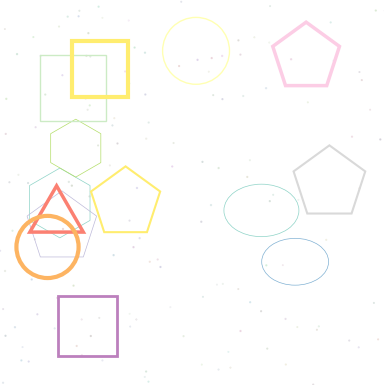[{"shape": "hexagon", "thickness": 0.5, "radius": 0.45, "center": [0.155, 0.473]}, {"shape": "oval", "thickness": 0.5, "radius": 0.49, "center": [0.679, 0.453]}, {"shape": "circle", "thickness": 1, "radius": 0.43, "center": [0.509, 0.868]}, {"shape": "pentagon", "thickness": 0.5, "radius": 0.47, "center": [0.161, 0.409]}, {"shape": "triangle", "thickness": 2.5, "radius": 0.4, "center": [0.147, 0.437]}, {"shape": "oval", "thickness": 0.5, "radius": 0.43, "center": [0.767, 0.32]}, {"shape": "circle", "thickness": 3, "radius": 0.4, "center": [0.123, 0.359]}, {"shape": "hexagon", "thickness": 0.5, "radius": 0.38, "center": [0.197, 0.615]}, {"shape": "pentagon", "thickness": 2.5, "radius": 0.46, "center": [0.795, 0.851]}, {"shape": "pentagon", "thickness": 1.5, "radius": 0.49, "center": [0.856, 0.525]}, {"shape": "square", "thickness": 2, "radius": 0.39, "center": [0.227, 0.153]}, {"shape": "square", "thickness": 1, "radius": 0.43, "center": [0.19, 0.772]}, {"shape": "pentagon", "thickness": 1.5, "radius": 0.47, "center": [0.326, 0.473]}, {"shape": "square", "thickness": 3, "radius": 0.36, "center": [0.259, 0.82]}]